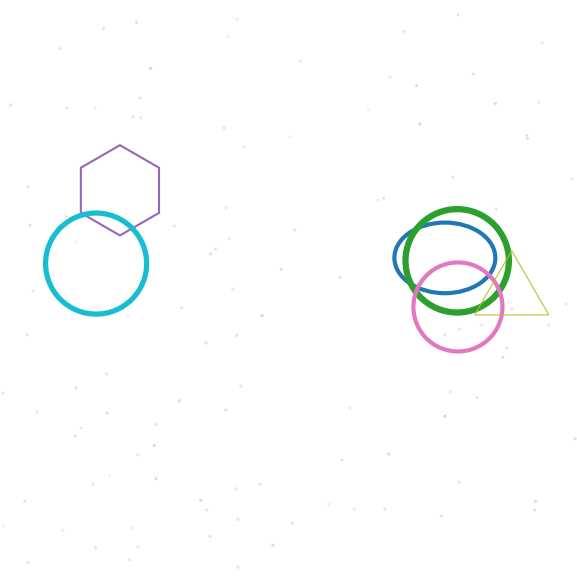[{"shape": "oval", "thickness": 2, "radius": 0.44, "center": [0.77, 0.553]}, {"shape": "circle", "thickness": 3, "radius": 0.45, "center": [0.792, 0.547]}, {"shape": "hexagon", "thickness": 1, "radius": 0.39, "center": [0.208, 0.67]}, {"shape": "circle", "thickness": 2, "radius": 0.39, "center": [0.793, 0.468]}, {"shape": "triangle", "thickness": 0.5, "radius": 0.37, "center": [0.886, 0.491]}, {"shape": "circle", "thickness": 2.5, "radius": 0.44, "center": [0.166, 0.543]}]